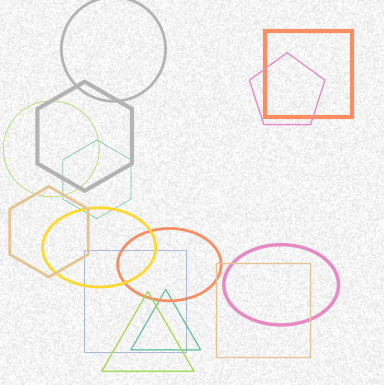[{"shape": "triangle", "thickness": 1, "radius": 0.52, "center": [0.431, 0.144]}, {"shape": "hexagon", "thickness": 0.5, "radius": 0.51, "center": [0.252, 0.534]}, {"shape": "square", "thickness": 3, "radius": 0.56, "center": [0.801, 0.808]}, {"shape": "oval", "thickness": 2, "radius": 0.67, "center": [0.44, 0.313]}, {"shape": "square", "thickness": 0.5, "radius": 0.66, "center": [0.351, 0.218]}, {"shape": "oval", "thickness": 2.5, "radius": 0.74, "center": [0.73, 0.26]}, {"shape": "pentagon", "thickness": 1, "radius": 0.52, "center": [0.746, 0.76]}, {"shape": "triangle", "thickness": 1, "radius": 0.69, "center": [0.384, 0.105]}, {"shape": "circle", "thickness": 0.5, "radius": 0.62, "center": [0.133, 0.613]}, {"shape": "oval", "thickness": 2, "radius": 0.73, "center": [0.257, 0.357]}, {"shape": "square", "thickness": 1, "radius": 0.61, "center": [0.683, 0.195]}, {"shape": "hexagon", "thickness": 2, "radius": 0.59, "center": [0.127, 0.398]}, {"shape": "hexagon", "thickness": 3, "radius": 0.71, "center": [0.22, 0.646]}, {"shape": "circle", "thickness": 2, "radius": 0.68, "center": [0.295, 0.872]}]